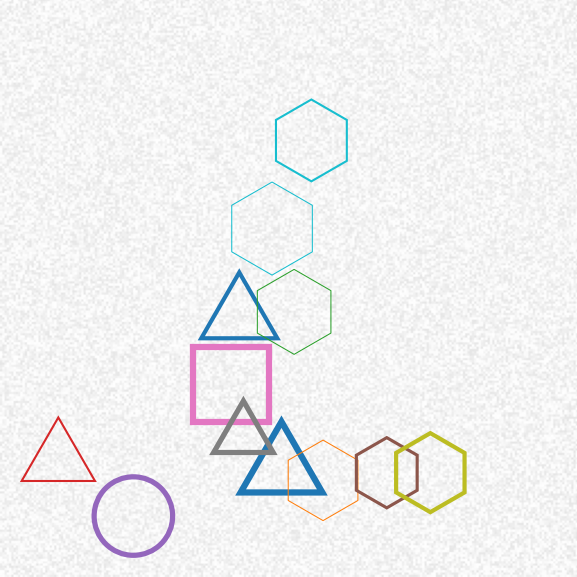[{"shape": "triangle", "thickness": 2, "radius": 0.38, "center": [0.414, 0.451]}, {"shape": "triangle", "thickness": 3, "radius": 0.41, "center": [0.487, 0.187]}, {"shape": "hexagon", "thickness": 0.5, "radius": 0.35, "center": [0.559, 0.167]}, {"shape": "hexagon", "thickness": 0.5, "radius": 0.37, "center": [0.509, 0.459]}, {"shape": "triangle", "thickness": 1, "radius": 0.37, "center": [0.101, 0.203]}, {"shape": "circle", "thickness": 2.5, "radius": 0.34, "center": [0.231, 0.106]}, {"shape": "hexagon", "thickness": 1.5, "radius": 0.3, "center": [0.67, 0.181]}, {"shape": "square", "thickness": 3, "radius": 0.33, "center": [0.4, 0.333]}, {"shape": "triangle", "thickness": 2.5, "radius": 0.3, "center": [0.421, 0.245]}, {"shape": "hexagon", "thickness": 2, "radius": 0.34, "center": [0.745, 0.181]}, {"shape": "hexagon", "thickness": 0.5, "radius": 0.4, "center": [0.471, 0.603]}, {"shape": "hexagon", "thickness": 1, "radius": 0.35, "center": [0.539, 0.756]}]